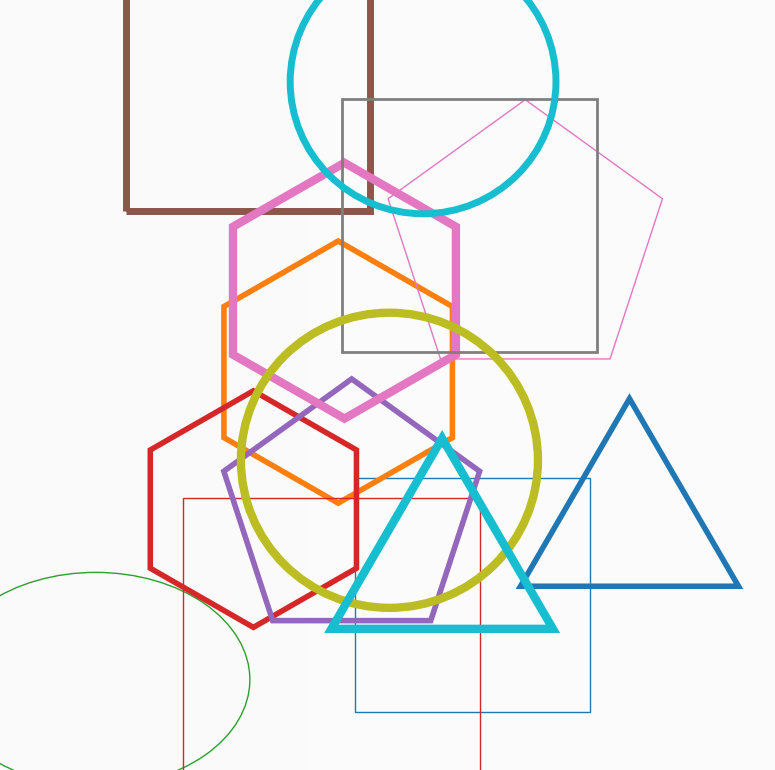[{"shape": "square", "thickness": 0.5, "radius": 0.76, "center": [0.609, 0.228]}, {"shape": "triangle", "thickness": 2, "radius": 0.81, "center": [0.812, 0.32]}, {"shape": "hexagon", "thickness": 2, "radius": 0.85, "center": [0.436, 0.517]}, {"shape": "oval", "thickness": 0.5, "radius": 0.99, "center": [0.124, 0.117]}, {"shape": "hexagon", "thickness": 2, "radius": 0.77, "center": [0.327, 0.339]}, {"shape": "square", "thickness": 0.5, "radius": 0.96, "center": [0.428, 0.161]}, {"shape": "pentagon", "thickness": 2, "radius": 0.87, "center": [0.454, 0.334]}, {"shape": "square", "thickness": 2.5, "radius": 0.79, "center": [0.32, 0.883]}, {"shape": "pentagon", "thickness": 0.5, "radius": 0.93, "center": [0.678, 0.684]}, {"shape": "hexagon", "thickness": 3, "radius": 0.83, "center": [0.444, 0.622]}, {"shape": "square", "thickness": 1, "radius": 0.82, "center": [0.606, 0.707]}, {"shape": "circle", "thickness": 3, "radius": 0.96, "center": [0.503, 0.402]}, {"shape": "circle", "thickness": 2.5, "radius": 0.86, "center": [0.546, 0.894]}, {"shape": "triangle", "thickness": 3, "radius": 0.83, "center": [0.571, 0.266]}]